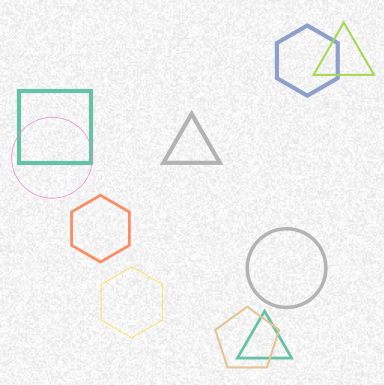[{"shape": "square", "thickness": 3, "radius": 0.47, "center": [0.143, 0.67]}, {"shape": "triangle", "thickness": 2, "radius": 0.41, "center": [0.687, 0.111]}, {"shape": "hexagon", "thickness": 2, "radius": 0.43, "center": [0.261, 0.406]}, {"shape": "hexagon", "thickness": 3, "radius": 0.46, "center": [0.798, 0.843]}, {"shape": "circle", "thickness": 0.5, "radius": 0.53, "center": [0.135, 0.59]}, {"shape": "triangle", "thickness": 1.5, "radius": 0.45, "center": [0.893, 0.851]}, {"shape": "hexagon", "thickness": 0.5, "radius": 0.46, "center": [0.342, 0.215]}, {"shape": "pentagon", "thickness": 1.5, "radius": 0.44, "center": [0.642, 0.116]}, {"shape": "triangle", "thickness": 3, "radius": 0.42, "center": [0.498, 0.619]}, {"shape": "circle", "thickness": 2.5, "radius": 0.51, "center": [0.744, 0.304]}]